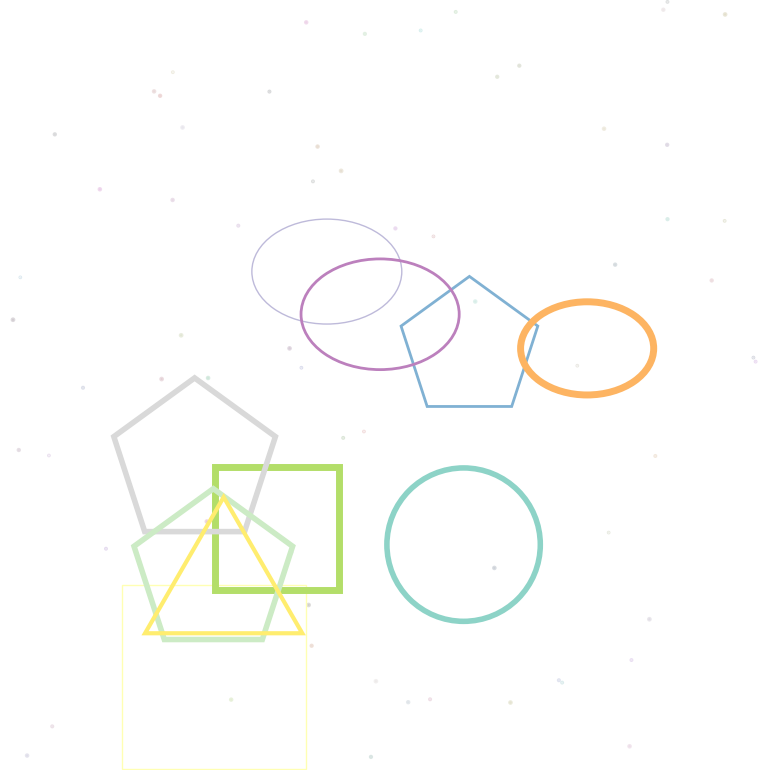[{"shape": "circle", "thickness": 2, "radius": 0.5, "center": [0.602, 0.293]}, {"shape": "square", "thickness": 0.5, "radius": 0.6, "center": [0.278, 0.121]}, {"shape": "oval", "thickness": 0.5, "radius": 0.49, "center": [0.424, 0.647]}, {"shape": "pentagon", "thickness": 1, "radius": 0.47, "center": [0.61, 0.548]}, {"shape": "oval", "thickness": 2.5, "radius": 0.43, "center": [0.763, 0.548]}, {"shape": "square", "thickness": 2.5, "radius": 0.4, "center": [0.36, 0.314]}, {"shape": "pentagon", "thickness": 2, "radius": 0.55, "center": [0.253, 0.399]}, {"shape": "oval", "thickness": 1, "radius": 0.51, "center": [0.494, 0.592]}, {"shape": "pentagon", "thickness": 2, "radius": 0.54, "center": [0.277, 0.257]}, {"shape": "triangle", "thickness": 1.5, "radius": 0.59, "center": [0.29, 0.237]}]